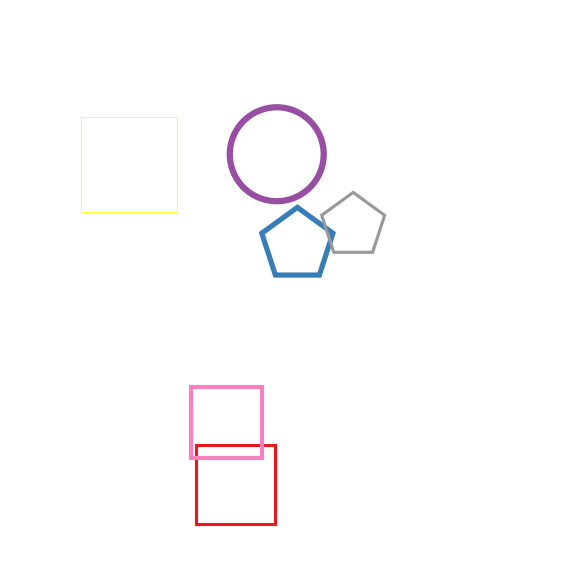[{"shape": "square", "thickness": 1.5, "radius": 0.34, "center": [0.408, 0.161]}, {"shape": "pentagon", "thickness": 2.5, "radius": 0.32, "center": [0.515, 0.575]}, {"shape": "circle", "thickness": 3, "radius": 0.41, "center": [0.479, 0.732]}, {"shape": "square", "thickness": 0.5, "radius": 0.41, "center": [0.223, 0.714]}, {"shape": "square", "thickness": 2, "radius": 0.31, "center": [0.392, 0.268]}, {"shape": "pentagon", "thickness": 1.5, "radius": 0.29, "center": [0.612, 0.609]}]